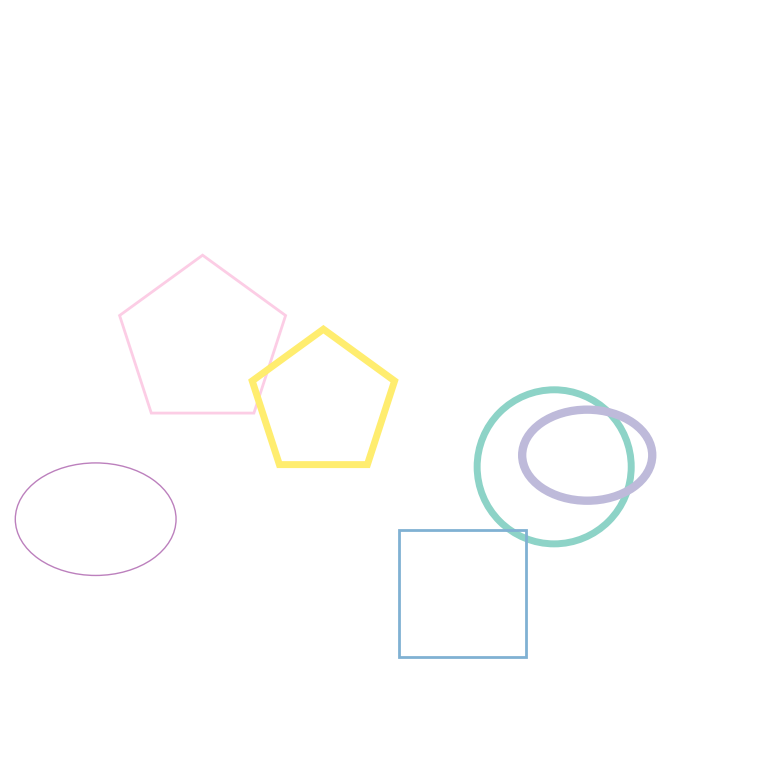[{"shape": "circle", "thickness": 2.5, "radius": 0.5, "center": [0.72, 0.394]}, {"shape": "oval", "thickness": 3, "radius": 0.42, "center": [0.763, 0.409]}, {"shape": "square", "thickness": 1, "radius": 0.41, "center": [0.601, 0.23]}, {"shape": "pentagon", "thickness": 1, "radius": 0.57, "center": [0.263, 0.555]}, {"shape": "oval", "thickness": 0.5, "radius": 0.52, "center": [0.124, 0.326]}, {"shape": "pentagon", "thickness": 2.5, "radius": 0.49, "center": [0.42, 0.475]}]